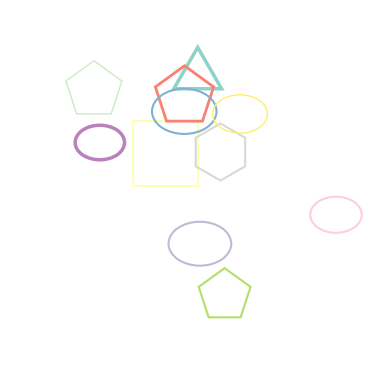[{"shape": "triangle", "thickness": 2.5, "radius": 0.36, "center": [0.513, 0.805]}, {"shape": "square", "thickness": 1.5, "radius": 0.42, "center": [0.43, 0.601]}, {"shape": "oval", "thickness": 1.5, "radius": 0.41, "center": [0.519, 0.367]}, {"shape": "pentagon", "thickness": 2, "radius": 0.4, "center": [0.479, 0.75]}, {"shape": "oval", "thickness": 1.5, "radius": 0.42, "center": [0.479, 0.711]}, {"shape": "pentagon", "thickness": 1.5, "radius": 0.35, "center": [0.583, 0.233]}, {"shape": "oval", "thickness": 1.5, "radius": 0.33, "center": [0.873, 0.442]}, {"shape": "hexagon", "thickness": 1.5, "radius": 0.37, "center": [0.573, 0.605]}, {"shape": "oval", "thickness": 2.5, "radius": 0.32, "center": [0.259, 0.63]}, {"shape": "pentagon", "thickness": 1, "radius": 0.38, "center": [0.244, 0.766]}, {"shape": "oval", "thickness": 1, "radius": 0.36, "center": [0.623, 0.704]}]